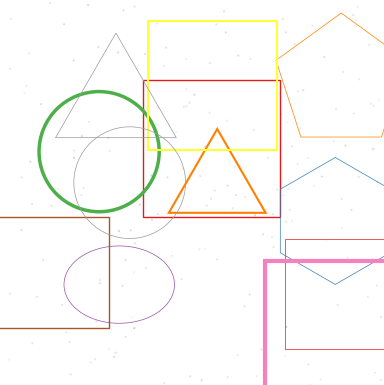[{"shape": "square", "thickness": 1, "radius": 0.89, "center": [0.55, 0.614]}, {"shape": "square", "thickness": 0.5, "radius": 0.71, "center": [0.882, 0.237]}, {"shape": "hexagon", "thickness": 0.5, "radius": 0.82, "center": [0.871, 0.426]}, {"shape": "circle", "thickness": 2.5, "radius": 0.78, "center": [0.257, 0.606]}, {"shape": "oval", "thickness": 0.5, "radius": 0.72, "center": [0.31, 0.261]}, {"shape": "pentagon", "thickness": 0.5, "radius": 0.89, "center": [0.886, 0.788]}, {"shape": "triangle", "thickness": 1.5, "radius": 0.73, "center": [0.564, 0.52]}, {"shape": "square", "thickness": 1.5, "radius": 0.84, "center": [0.551, 0.777]}, {"shape": "square", "thickness": 1, "radius": 0.72, "center": [0.14, 0.293]}, {"shape": "square", "thickness": 3, "radius": 0.9, "center": [0.866, 0.144]}, {"shape": "circle", "thickness": 0.5, "radius": 0.73, "center": [0.337, 0.526]}, {"shape": "triangle", "thickness": 0.5, "radius": 0.91, "center": [0.301, 0.733]}]